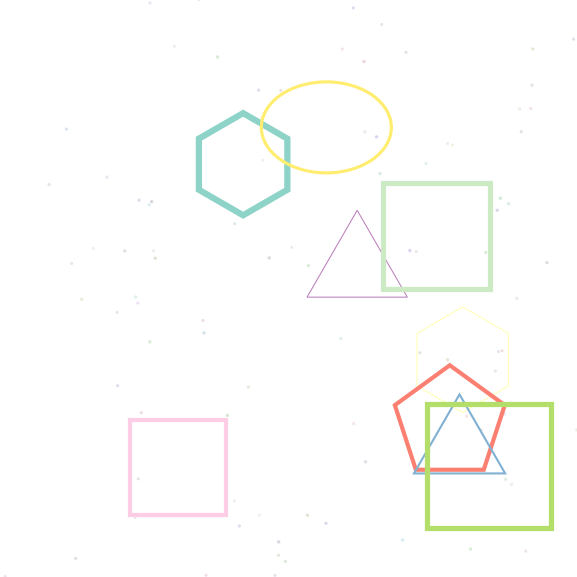[{"shape": "hexagon", "thickness": 3, "radius": 0.44, "center": [0.421, 0.715]}, {"shape": "hexagon", "thickness": 0.5, "radius": 0.46, "center": [0.801, 0.376]}, {"shape": "pentagon", "thickness": 2, "radius": 0.5, "center": [0.779, 0.267]}, {"shape": "triangle", "thickness": 1, "radius": 0.46, "center": [0.796, 0.225]}, {"shape": "square", "thickness": 2.5, "radius": 0.54, "center": [0.846, 0.193]}, {"shape": "square", "thickness": 2, "radius": 0.41, "center": [0.308, 0.189]}, {"shape": "triangle", "thickness": 0.5, "radius": 0.5, "center": [0.619, 0.535]}, {"shape": "square", "thickness": 2.5, "radius": 0.46, "center": [0.756, 0.59]}, {"shape": "oval", "thickness": 1.5, "radius": 0.56, "center": [0.565, 0.779]}]